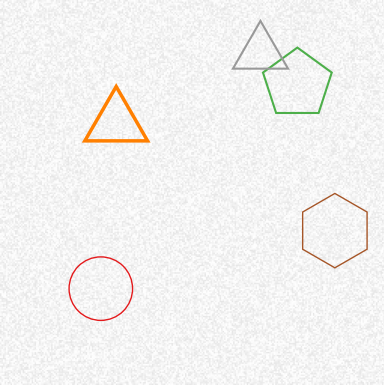[{"shape": "circle", "thickness": 1, "radius": 0.41, "center": [0.262, 0.25]}, {"shape": "pentagon", "thickness": 1.5, "radius": 0.47, "center": [0.772, 0.783]}, {"shape": "triangle", "thickness": 2.5, "radius": 0.47, "center": [0.302, 0.681]}, {"shape": "hexagon", "thickness": 1, "radius": 0.48, "center": [0.87, 0.401]}, {"shape": "triangle", "thickness": 1.5, "radius": 0.41, "center": [0.677, 0.863]}]